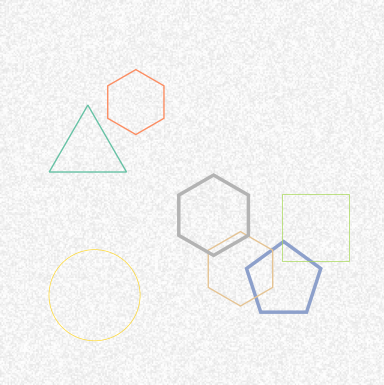[{"shape": "triangle", "thickness": 1, "radius": 0.58, "center": [0.228, 0.611]}, {"shape": "hexagon", "thickness": 1, "radius": 0.42, "center": [0.353, 0.735]}, {"shape": "pentagon", "thickness": 2.5, "radius": 0.51, "center": [0.737, 0.271]}, {"shape": "square", "thickness": 0.5, "radius": 0.43, "center": [0.82, 0.409]}, {"shape": "circle", "thickness": 0.5, "radius": 0.59, "center": [0.246, 0.233]}, {"shape": "hexagon", "thickness": 1, "radius": 0.48, "center": [0.625, 0.302]}, {"shape": "hexagon", "thickness": 2.5, "radius": 0.52, "center": [0.555, 0.441]}]